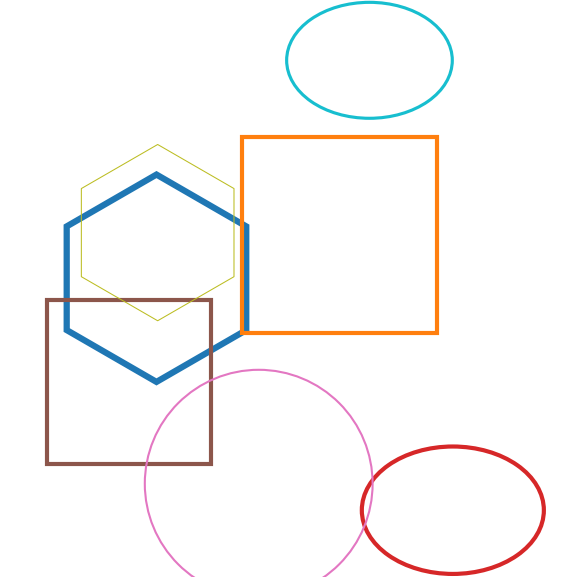[{"shape": "hexagon", "thickness": 3, "radius": 0.9, "center": [0.271, 0.517]}, {"shape": "square", "thickness": 2, "radius": 0.85, "center": [0.588, 0.592]}, {"shape": "oval", "thickness": 2, "radius": 0.79, "center": [0.784, 0.116]}, {"shape": "square", "thickness": 2, "radius": 0.71, "center": [0.223, 0.338]}, {"shape": "circle", "thickness": 1, "radius": 0.99, "center": [0.448, 0.162]}, {"shape": "hexagon", "thickness": 0.5, "radius": 0.76, "center": [0.273, 0.596]}, {"shape": "oval", "thickness": 1.5, "radius": 0.72, "center": [0.64, 0.895]}]